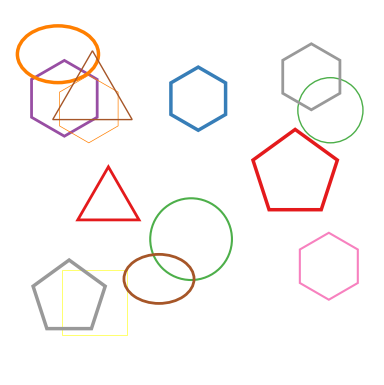[{"shape": "pentagon", "thickness": 2.5, "radius": 0.58, "center": [0.767, 0.549]}, {"shape": "triangle", "thickness": 2, "radius": 0.46, "center": [0.282, 0.475]}, {"shape": "hexagon", "thickness": 2.5, "radius": 0.41, "center": [0.515, 0.744]}, {"shape": "circle", "thickness": 1.5, "radius": 0.53, "center": [0.496, 0.379]}, {"shape": "circle", "thickness": 1, "radius": 0.42, "center": [0.858, 0.714]}, {"shape": "hexagon", "thickness": 2, "radius": 0.49, "center": [0.167, 0.745]}, {"shape": "oval", "thickness": 2.5, "radius": 0.53, "center": [0.15, 0.859]}, {"shape": "hexagon", "thickness": 0.5, "radius": 0.44, "center": [0.231, 0.717]}, {"shape": "square", "thickness": 0.5, "radius": 0.42, "center": [0.246, 0.215]}, {"shape": "triangle", "thickness": 1, "radius": 0.6, "center": [0.24, 0.749]}, {"shape": "oval", "thickness": 2, "radius": 0.46, "center": [0.413, 0.276]}, {"shape": "hexagon", "thickness": 1.5, "radius": 0.43, "center": [0.854, 0.308]}, {"shape": "pentagon", "thickness": 2.5, "radius": 0.49, "center": [0.18, 0.226]}, {"shape": "hexagon", "thickness": 2, "radius": 0.43, "center": [0.809, 0.801]}]